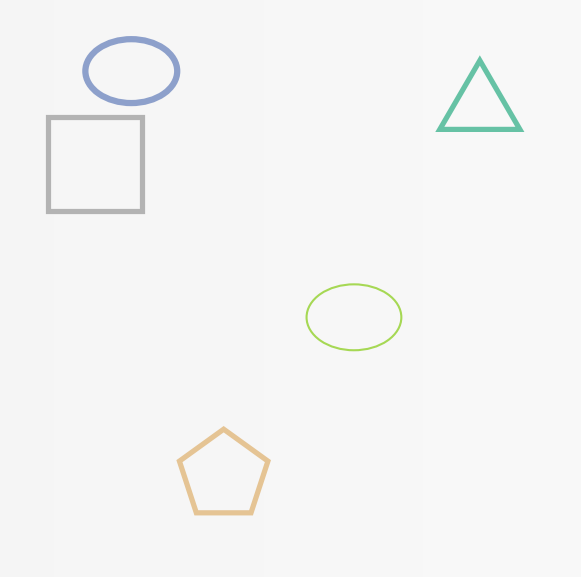[{"shape": "triangle", "thickness": 2.5, "radius": 0.4, "center": [0.826, 0.815]}, {"shape": "oval", "thickness": 3, "radius": 0.4, "center": [0.226, 0.876]}, {"shape": "oval", "thickness": 1, "radius": 0.41, "center": [0.609, 0.45]}, {"shape": "pentagon", "thickness": 2.5, "radius": 0.4, "center": [0.385, 0.176]}, {"shape": "square", "thickness": 2.5, "radius": 0.41, "center": [0.164, 0.715]}]